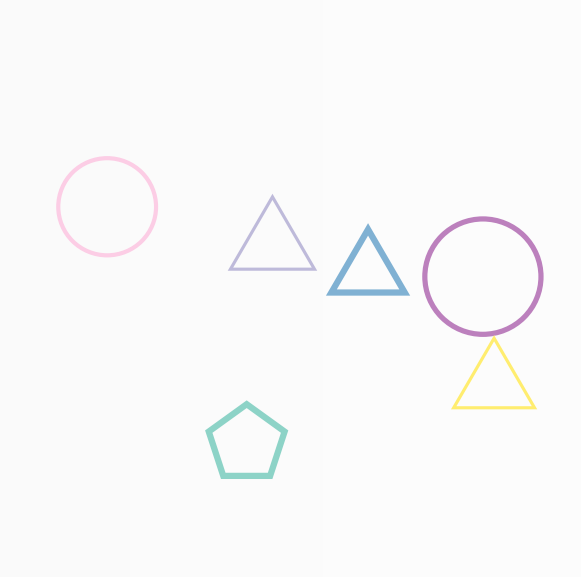[{"shape": "pentagon", "thickness": 3, "radius": 0.34, "center": [0.424, 0.231]}, {"shape": "triangle", "thickness": 1.5, "radius": 0.42, "center": [0.469, 0.575]}, {"shape": "triangle", "thickness": 3, "radius": 0.36, "center": [0.633, 0.529]}, {"shape": "circle", "thickness": 2, "radius": 0.42, "center": [0.184, 0.641]}, {"shape": "circle", "thickness": 2.5, "radius": 0.5, "center": [0.831, 0.52]}, {"shape": "triangle", "thickness": 1.5, "radius": 0.4, "center": [0.85, 0.333]}]